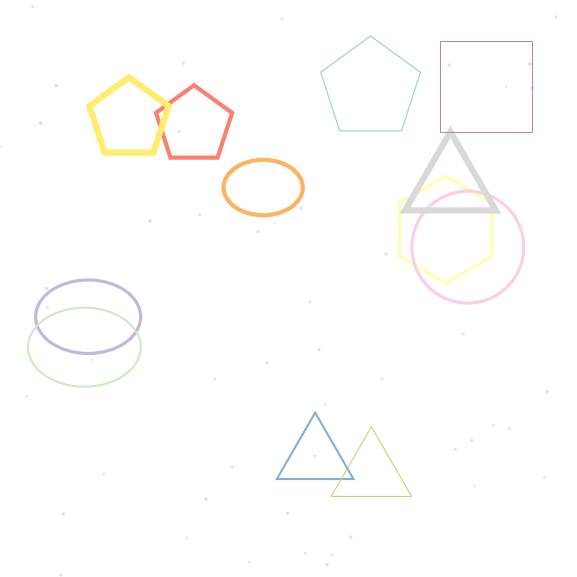[{"shape": "pentagon", "thickness": 0.5, "radius": 0.45, "center": [0.642, 0.846]}, {"shape": "hexagon", "thickness": 1.5, "radius": 0.46, "center": [0.772, 0.601]}, {"shape": "oval", "thickness": 1.5, "radius": 0.45, "center": [0.153, 0.451]}, {"shape": "pentagon", "thickness": 2, "radius": 0.35, "center": [0.336, 0.782]}, {"shape": "triangle", "thickness": 1, "radius": 0.38, "center": [0.546, 0.208]}, {"shape": "oval", "thickness": 2, "radius": 0.34, "center": [0.456, 0.674]}, {"shape": "triangle", "thickness": 0.5, "radius": 0.4, "center": [0.643, 0.18]}, {"shape": "circle", "thickness": 1.5, "radius": 0.48, "center": [0.81, 0.571]}, {"shape": "triangle", "thickness": 3, "radius": 0.45, "center": [0.78, 0.68]}, {"shape": "square", "thickness": 0.5, "radius": 0.4, "center": [0.842, 0.849]}, {"shape": "oval", "thickness": 1, "radius": 0.49, "center": [0.146, 0.398]}, {"shape": "pentagon", "thickness": 3, "radius": 0.36, "center": [0.223, 0.793]}]